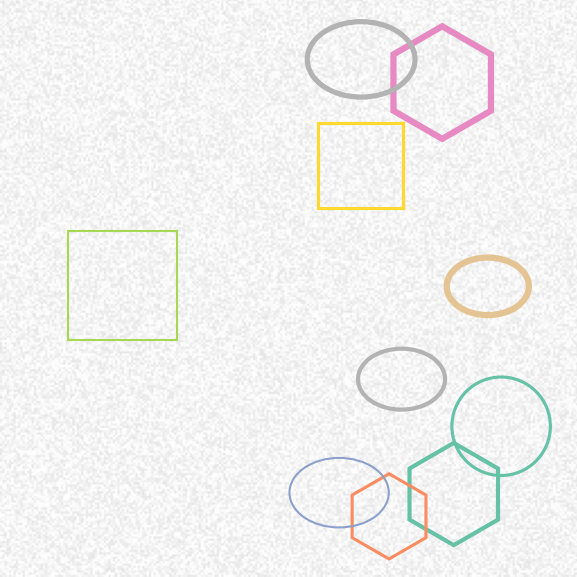[{"shape": "circle", "thickness": 1.5, "radius": 0.43, "center": [0.868, 0.261]}, {"shape": "hexagon", "thickness": 2, "radius": 0.44, "center": [0.786, 0.144]}, {"shape": "hexagon", "thickness": 1.5, "radius": 0.37, "center": [0.674, 0.105]}, {"shape": "oval", "thickness": 1, "radius": 0.43, "center": [0.587, 0.146]}, {"shape": "hexagon", "thickness": 3, "radius": 0.49, "center": [0.766, 0.856]}, {"shape": "square", "thickness": 1, "radius": 0.47, "center": [0.213, 0.504]}, {"shape": "square", "thickness": 1.5, "radius": 0.37, "center": [0.625, 0.712]}, {"shape": "oval", "thickness": 3, "radius": 0.36, "center": [0.845, 0.503]}, {"shape": "oval", "thickness": 2, "radius": 0.38, "center": [0.695, 0.343]}, {"shape": "oval", "thickness": 2.5, "radius": 0.47, "center": [0.625, 0.896]}]